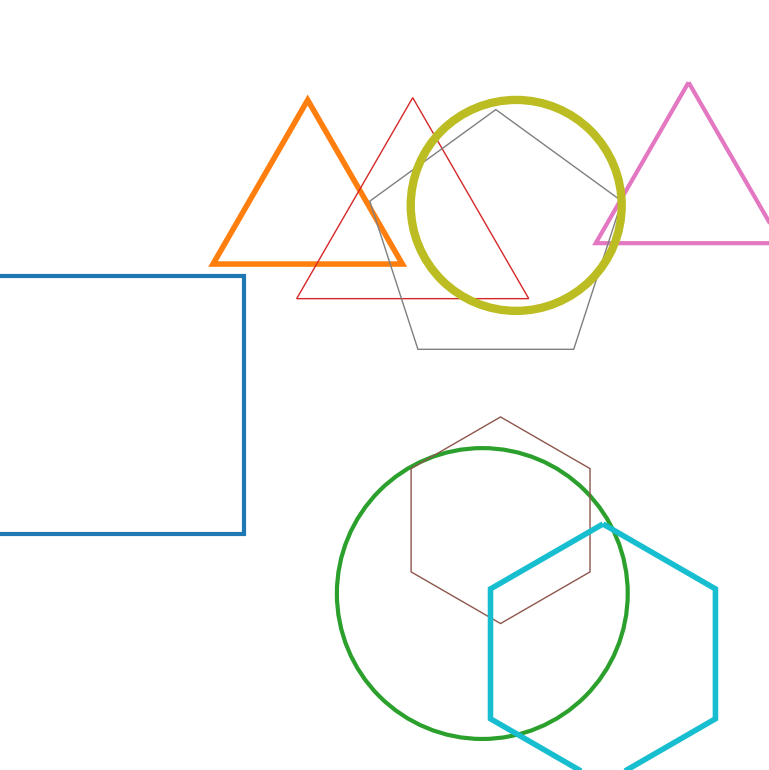[{"shape": "square", "thickness": 1.5, "radius": 0.84, "center": [0.149, 0.474]}, {"shape": "triangle", "thickness": 2, "radius": 0.71, "center": [0.4, 0.728]}, {"shape": "circle", "thickness": 1.5, "radius": 0.94, "center": [0.626, 0.229]}, {"shape": "triangle", "thickness": 0.5, "radius": 0.87, "center": [0.536, 0.699]}, {"shape": "hexagon", "thickness": 0.5, "radius": 0.67, "center": [0.65, 0.324]}, {"shape": "triangle", "thickness": 1.5, "radius": 0.7, "center": [0.894, 0.754]}, {"shape": "pentagon", "thickness": 0.5, "radius": 0.86, "center": [0.644, 0.686]}, {"shape": "circle", "thickness": 3, "radius": 0.68, "center": [0.67, 0.733]}, {"shape": "hexagon", "thickness": 2, "radius": 0.84, "center": [0.783, 0.151]}]